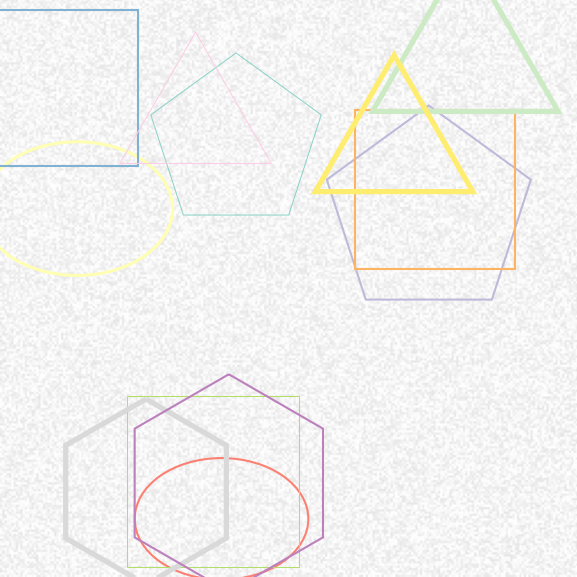[{"shape": "pentagon", "thickness": 0.5, "radius": 0.78, "center": [0.409, 0.752]}, {"shape": "oval", "thickness": 1.5, "radius": 0.83, "center": [0.134, 0.638]}, {"shape": "pentagon", "thickness": 1, "radius": 0.93, "center": [0.743, 0.631]}, {"shape": "oval", "thickness": 1, "radius": 0.75, "center": [0.384, 0.101]}, {"shape": "square", "thickness": 1, "radius": 0.68, "center": [0.104, 0.847]}, {"shape": "square", "thickness": 1, "radius": 0.69, "center": [0.753, 0.671]}, {"shape": "square", "thickness": 0.5, "radius": 0.74, "center": [0.369, 0.165]}, {"shape": "triangle", "thickness": 0.5, "radius": 0.76, "center": [0.339, 0.792]}, {"shape": "hexagon", "thickness": 2.5, "radius": 0.8, "center": [0.253, 0.148]}, {"shape": "hexagon", "thickness": 1, "radius": 0.94, "center": [0.396, 0.163]}, {"shape": "triangle", "thickness": 2.5, "radius": 0.93, "center": [0.806, 0.899]}, {"shape": "triangle", "thickness": 2.5, "radius": 0.79, "center": [0.682, 0.746]}]